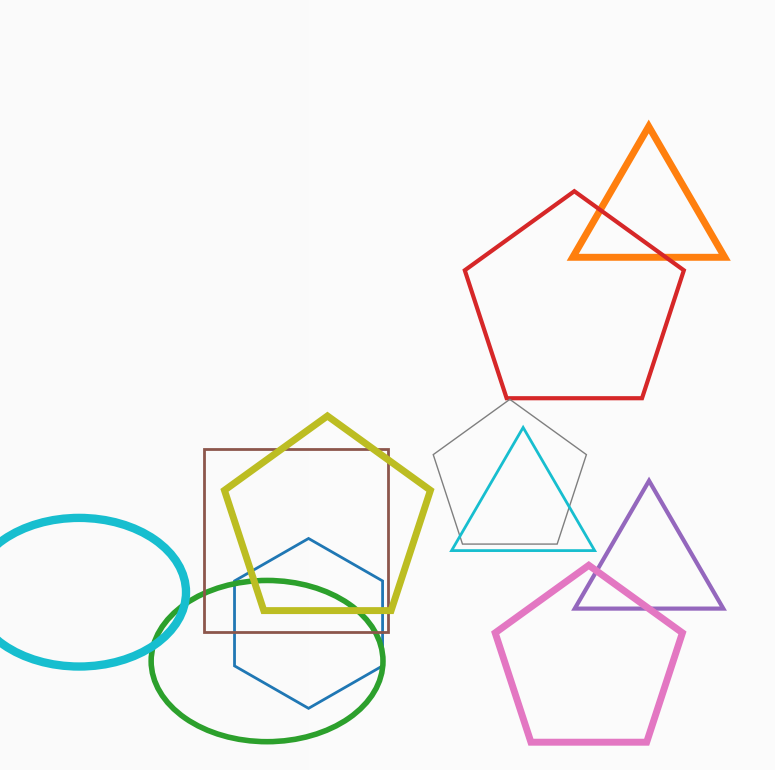[{"shape": "hexagon", "thickness": 1, "radius": 0.55, "center": [0.398, 0.19]}, {"shape": "triangle", "thickness": 2.5, "radius": 0.57, "center": [0.837, 0.722]}, {"shape": "oval", "thickness": 2, "radius": 0.75, "center": [0.345, 0.141]}, {"shape": "pentagon", "thickness": 1.5, "radius": 0.74, "center": [0.741, 0.603]}, {"shape": "triangle", "thickness": 1.5, "radius": 0.55, "center": [0.837, 0.265]}, {"shape": "square", "thickness": 1, "radius": 0.59, "center": [0.382, 0.298]}, {"shape": "pentagon", "thickness": 2.5, "radius": 0.64, "center": [0.76, 0.139]}, {"shape": "pentagon", "thickness": 0.5, "radius": 0.52, "center": [0.658, 0.377]}, {"shape": "pentagon", "thickness": 2.5, "radius": 0.7, "center": [0.423, 0.32]}, {"shape": "oval", "thickness": 3, "radius": 0.69, "center": [0.102, 0.231]}, {"shape": "triangle", "thickness": 1, "radius": 0.53, "center": [0.675, 0.338]}]